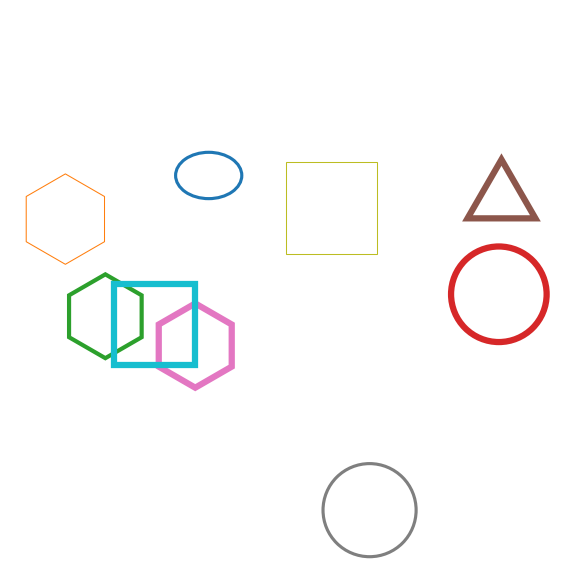[{"shape": "oval", "thickness": 1.5, "radius": 0.29, "center": [0.361, 0.695]}, {"shape": "hexagon", "thickness": 0.5, "radius": 0.39, "center": [0.113, 0.62]}, {"shape": "hexagon", "thickness": 2, "radius": 0.36, "center": [0.182, 0.452]}, {"shape": "circle", "thickness": 3, "radius": 0.41, "center": [0.864, 0.49]}, {"shape": "triangle", "thickness": 3, "radius": 0.34, "center": [0.868, 0.655]}, {"shape": "hexagon", "thickness": 3, "radius": 0.36, "center": [0.338, 0.401]}, {"shape": "circle", "thickness": 1.5, "radius": 0.4, "center": [0.64, 0.116]}, {"shape": "square", "thickness": 0.5, "radius": 0.4, "center": [0.574, 0.639]}, {"shape": "square", "thickness": 3, "radius": 0.35, "center": [0.268, 0.437]}]